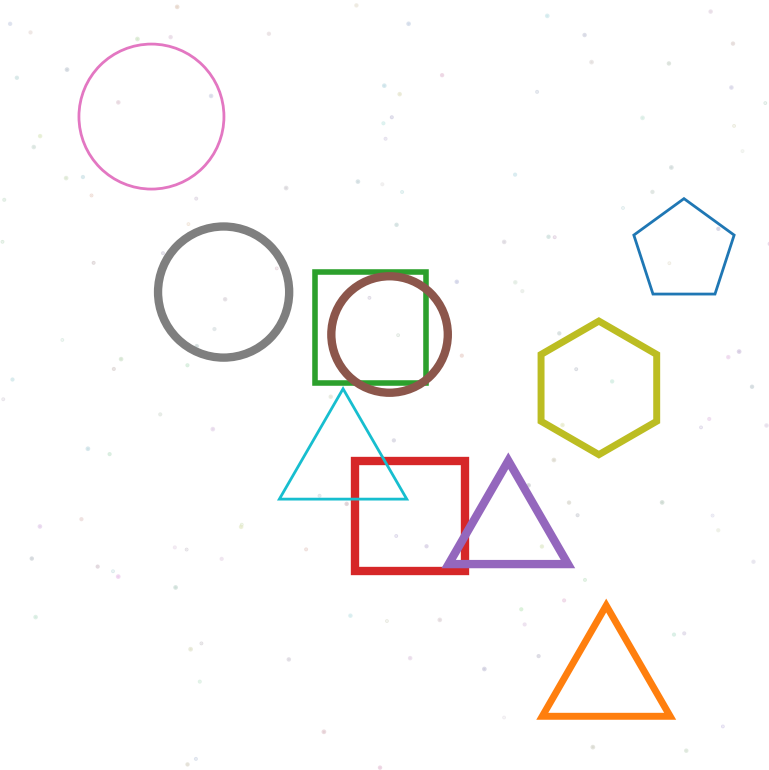[{"shape": "pentagon", "thickness": 1, "radius": 0.34, "center": [0.888, 0.674]}, {"shape": "triangle", "thickness": 2.5, "radius": 0.48, "center": [0.787, 0.118]}, {"shape": "square", "thickness": 2, "radius": 0.36, "center": [0.481, 0.575]}, {"shape": "square", "thickness": 3, "radius": 0.36, "center": [0.533, 0.33]}, {"shape": "triangle", "thickness": 3, "radius": 0.45, "center": [0.66, 0.312]}, {"shape": "circle", "thickness": 3, "radius": 0.38, "center": [0.506, 0.566]}, {"shape": "circle", "thickness": 1, "radius": 0.47, "center": [0.197, 0.849]}, {"shape": "circle", "thickness": 3, "radius": 0.43, "center": [0.29, 0.621]}, {"shape": "hexagon", "thickness": 2.5, "radius": 0.43, "center": [0.778, 0.496]}, {"shape": "triangle", "thickness": 1, "radius": 0.48, "center": [0.446, 0.4]}]